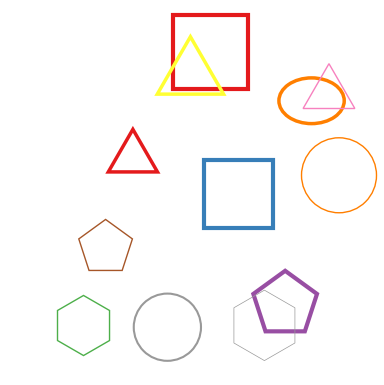[{"shape": "triangle", "thickness": 2.5, "radius": 0.37, "center": [0.345, 0.59]}, {"shape": "square", "thickness": 3, "radius": 0.48, "center": [0.547, 0.865]}, {"shape": "square", "thickness": 3, "radius": 0.44, "center": [0.62, 0.496]}, {"shape": "hexagon", "thickness": 1, "radius": 0.39, "center": [0.217, 0.155]}, {"shape": "pentagon", "thickness": 3, "radius": 0.43, "center": [0.741, 0.21]}, {"shape": "circle", "thickness": 1, "radius": 0.49, "center": [0.881, 0.545]}, {"shape": "oval", "thickness": 2.5, "radius": 0.42, "center": [0.809, 0.738]}, {"shape": "triangle", "thickness": 2.5, "radius": 0.5, "center": [0.495, 0.805]}, {"shape": "pentagon", "thickness": 1, "radius": 0.37, "center": [0.274, 0.357]}, {"shape": "triangle", "thickness": 1, "radius": 0.39, "center": [0.854, 0.757]}, {"shape": "circle", "thickness": 1.5, "radius": 0.44, "center": [0.435, 0.15]}, {"shape": "hexagon", "thickness": 0.5, "radius": 0.46, "center": [0.687, 0.155]}]